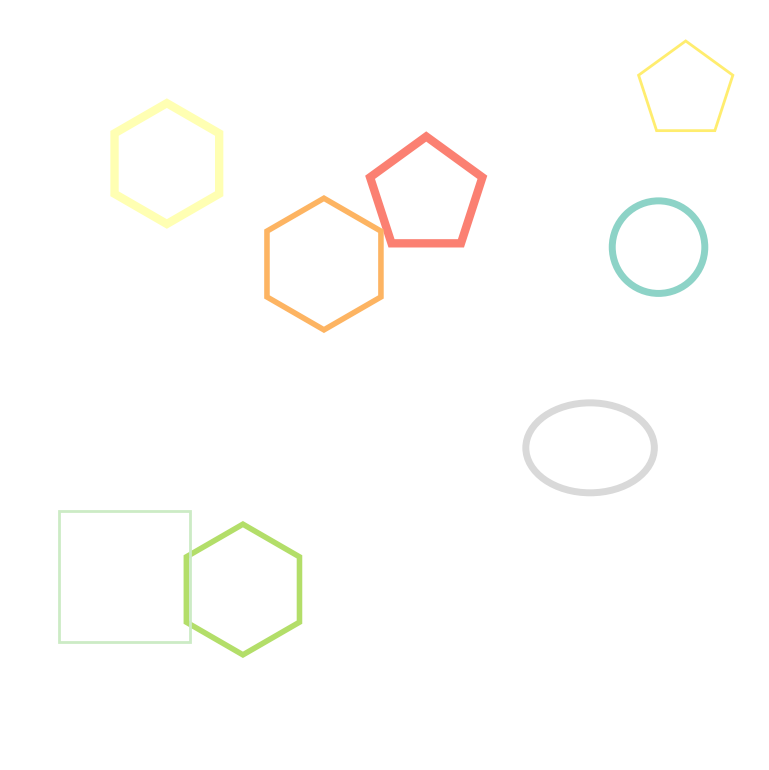[{"shape": "circle", "thickness": 2.5, "radius": 0.3, "center": [0.855, 0.679]}, {"shape": "hexagon", "thickness": 3, "radius": 0.39, "center": [0.217, 0.788]}, {"shape": "pentagon", "thickness": 3, "radius": 0.38, "center": [0.554, 0.746]}, {"shape": "hexagon", "thickness": 2, "radius": 0.43, "center": [0.421, 0.657]}, {"shape": "hexagon", "thickness": 2, "radius": 0.42, "center": [0.315, 0.234]}, {"shape": "oval", "thickness": 2.5, "radius": 0.42, "center": [0.766, 0.418]}, {"shape": "square", "thickness": 1, "radius": 0.42, "center": [0.162, 0.251]}, {"shape": "pentagon", "thickness": 1, "radius": 0.32, "center": [0.891, 0.882]}]